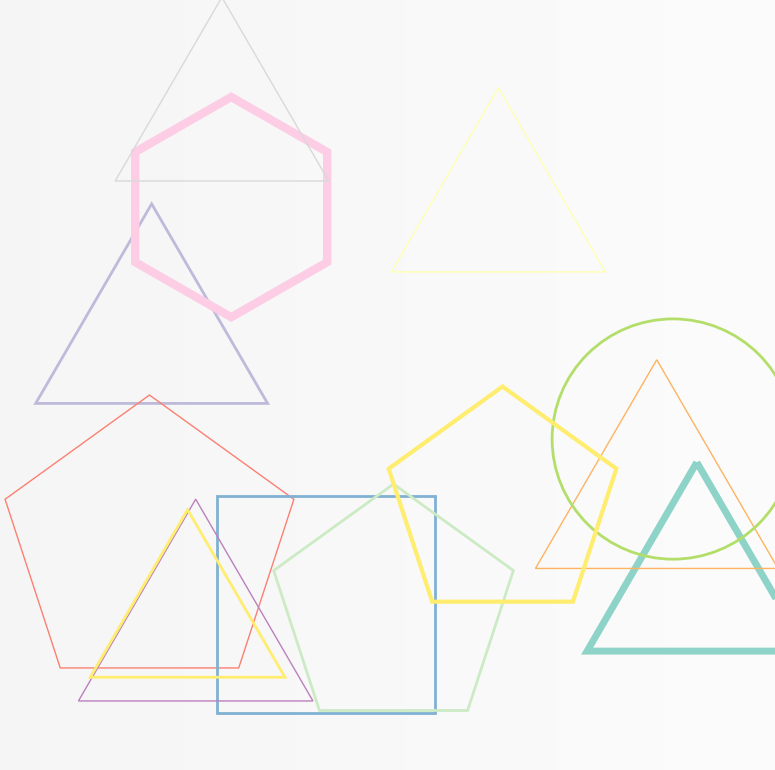[{"shape": "triangle", "thickness": 2.5, "radius": 0.82, "center": [0.899, 0.236]}, {"shape": "triangle", "thickness": 0.5, "radius": 0.8, "center": [0.643, 0.727]}, {"shape": "triangle", "thickness": 1, "radius": 0.86, "center": [0.196, 0.562]}, {"shape": "pentagon", "thickness": 0.5, "radius": 0.98, "center": [0.193, 0.291]}, {"shape": "square", "thickness": 1, "radius": 0.71, "center": [0.421, 0.215]}, {"shape": "triangle", "thickness": 0.5, "radius": 0.9, "center": [0.847, 0.352]}, {"shape": "circle", "thickness": 1, "radius": 0.78, "center": [0.868, 0.43]}, {"shape": "hexagon", "thickness": 3, "radius": 0.72, "center": [0.298, 0.731]}, {"shape": "triangle", "thickness": 0.5, "radius": 0.8, "center": [0.286, 0.844]}, {"shape": "triangle", "thickness": 0.5, "radius": 0.87, "center": [0.253, 0.177]}, {"shape": "pentagon", "thickness": 1, "radius": 0.81, "center": [0.508, 0.209]}, {"shape": "pentagon", "thickness": 1.5, "radius": 0.77, "center": [0.648, 0.344]}, {"shape": "triangle", "thickness": 1, "radius": 0.73, "center": [0.242, 0.193]}]